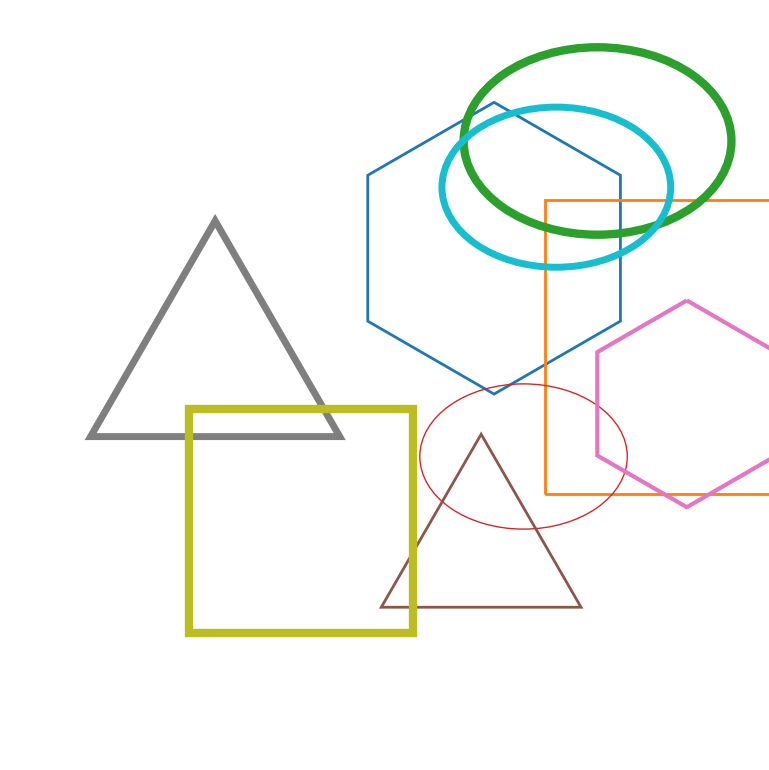[{"shape": "hexagon", "thickness": 1, "radius": 0.95, "center": [0.642, 0.678]}, {"shape": "square", "thickness": 1, "radius": 0.95, "center": [0.898, 0.549]}, {"shape": "oval", "thickness": 3, "radius": 0.87, "center": [0.776, 0.817]}, {"shape": "oval", "thickness": 0.5, "radius": 0.67, "center": [0.68, 0.407]}, {"shape": "triangle", "thickness": 1, "radius": 0.75, "center": [0.625, 0.286]}, {"shape": "hexagon", "thickness": 1.5, "radius": 0.67, "center": [0.892, 0.476]}, {"shape": "triangle", "thickness": 2.5, "radius": 0.93, "center": [0.279, 0.526]}, {"shape": "square", "thickness": 3, "radius": 0.73, "center": [0.391, 0.323]}, {"shape": "oval", "thickness": 2.5, "radius": 0.74, "center": [0.722, 0.757]}]